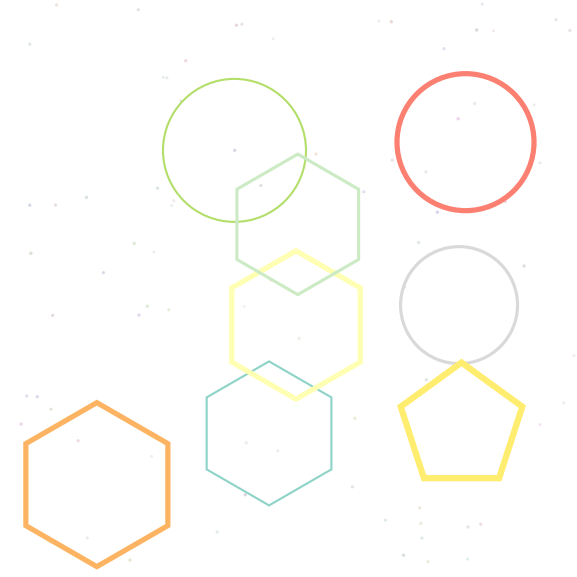[{"shape": "hexagon", "thickness": 1, "radius": 0.62, "center": [0.466, 0.249]}, {"shape": "hexagon", "thickness": 2.5, "radius": 0.64, "center": [0.513, 0.436]}, {"shape": "circle", "thickness": 2.5, "radius": 0.59, "center": [0.806, 0.753]}, {"shape": "hexagon", "thickness": 2.5, "radius": 0.71, "center": [0.168, 0.16]}, {"shape": "circle", "thickness": 1, "radius": 0.62, "center": [0.406, 0.739]}, {"shape": "circle", "thickness": 1.5, "radius": 0.51, "center": [0.795, 0.471]}, {"shape": "hexagon", "thickness": 1.5, "radius": 0.61, "center": [0.516, 0.611]}, {"shape": "pentagon", "thickness": 3, "radius": 0.55, "center": [0.799, 0.261]}]